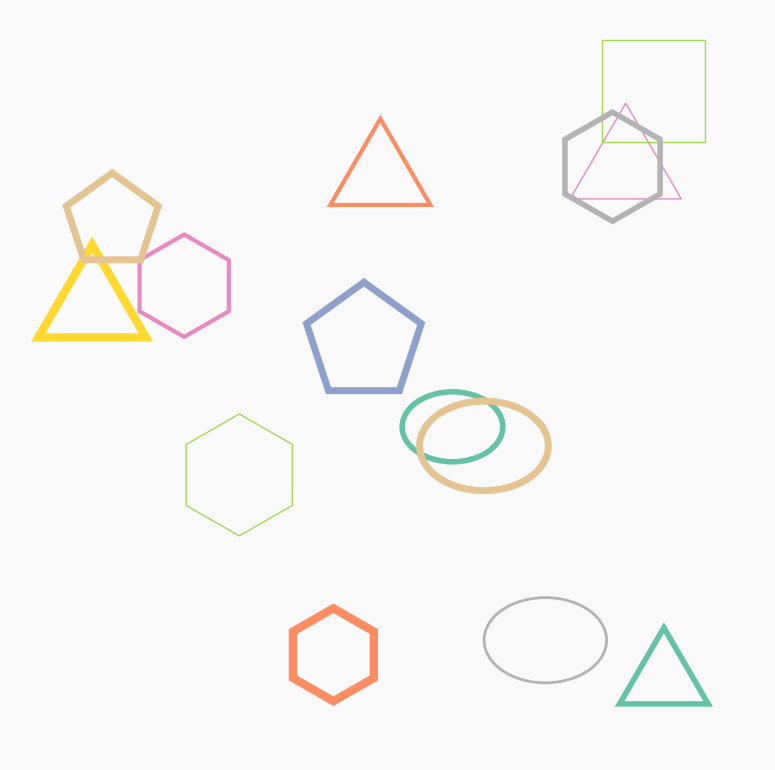[{"shape": "triangle", "thickness": 2, "radius": 0.33, "center": [0.857, 0.119]}, {"shape": "oval", "thickness": 2, "radius": 0.32, "center": [0.584, 0.446]}, {"shape": "hexagon", "thickness": 3, "radius": 0.3, "center": [0.43, 0.15]}, {"shape": "triangle", "thickness": 1.5, "radius": 0.37, "center": [0.491, 0.771]}, {"shape": "pentagon", "thickness": 2.5, "radius": 0.39, "center": [0.47, 0.556]}, {"shape": "triangle", "thickness": 0.5, "radius": 0.41, "center": [0.807, 0.783]}, {"shape": "hexagon", "thickness": 1.5, "radius": 0.33, "center": [0.238, 0.629]}, {"shape": "square", "thickness": 0.5, "radius": 0.33, "center": [0.843, 0.881]}, {"shape": "hexagon", "thickness": 0.5, "radius": 0.4, "center": [0.309, 0.383]}, {"shape": "triangle", "thickness": 3, "radius": 0.4, "center": [0.119, 0.602]}, {"shape": "oval", "thickness": 2.5, "radius": 0.42, "center": [0.624, 0.421]}, {"shape": "pentagon", "thickness": 2.5, "radius": 0.31, "center": [0.145, 0.713]}, {"shape": "hexagon", "thickness": 2, "radius": 0.35, "center": [0.79, 0.784]}, {"shape": "oval", "thickness": 1, "radius": 0.4, "center": [0.704, 0.169]}]